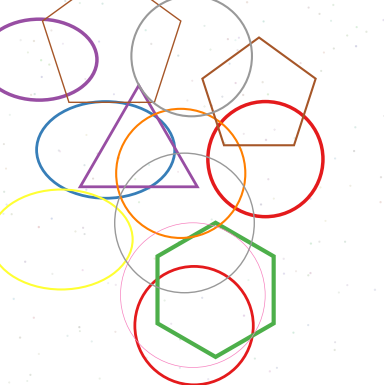[{"shape": "circle", "thickness": 2.5, "radius": 0.75, "center": [0.689, 0.587]}, {"shape": "circle", "thickness": 2, "radius": 0.77, "center": [0.504, 0.154]}, {"shape": "oval", "thickness": 2, "radius": 0.9, "center": [0.274, 0.611]}, {"shape": "hexagon", "thickness": 3, "radius": 0.87, "center": [0.56, 0.247]}, {"shape": "oval", "thickness": 2.5, "radius": 0.75, "center": [0.102, 0.845]}, {"shape": "triangle", "thickness": 2, "radius": 0.88, "center": [0.36, 0.603]}, {"shape": "circle", "thickness": 1.5, "radius": 0.84, "center": [0.469, 0.55]}, {"shape": "oval", "thickness": 1.5, "radius": 0.93, "center": [0.159, 0.378]}, {"shape": "pentagon", "thickness": 1.5, "radius": 0.77, "center": [0.673, 0.748]}, {"shape": "pentagon", "thickness": 1, "radius": 0.94, "center": [0.29, 0.887]}, {"shape": "circle", "thickness": 0.5, "radius": 0.94, "center": [0.501, 0.233]}, {"shape": "circle", "thickness": 1, "radius": 0.91, "center": [0.479, 0.421]}, {"shape": "circle", "thickness": 1.5, "radius": 0.78, "center": [0.498, 0.855]}]